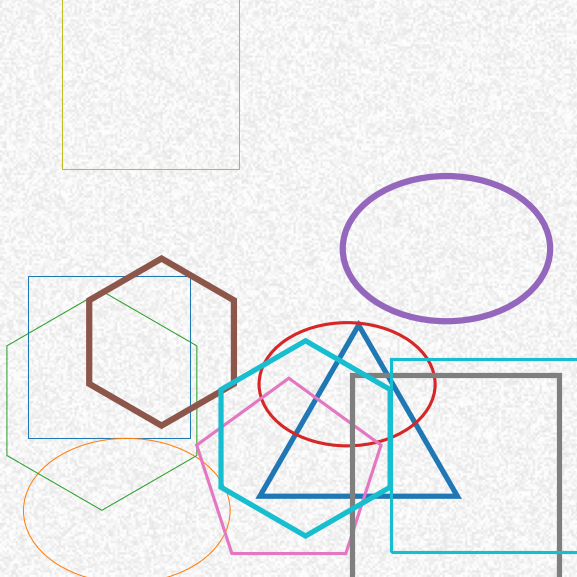[{"shape": "square", "thickness": 0.5, "radius": 0.7, "center": [0.189, 0.381]}, {"shape": "triangle", "thickness": 2.5, "radius": 0.99, "center": [0.621, 0.239]}, {"shape": "oval", "thickness": 0.5, "radius": 0.89, "center": [0.22, 0.115]}, {"shape": "hexagon", "thickness": 0.5, "radius": 0.95, "center": [0.176, 0.305]}, {"shape": "oval", "thickness": 1.5, "radius": 0.76, "center": [0.601, 0.334]}, {"shape": "oval", "thickness": 3, "radius": 0.9, "center": [0.773, 0.569]}, {"shape": "hexagon", "thickness": 3, "radius": 0.72, "center": [0.28, 0.407]}, {"shape": "pentagon", "thickness": 1.5, "radius": 0.84, "center": [0.5, 0.176]}, {"shape": "square", "thickness": 2.5, "radius": 0.9, "center": [0.789, 0.169]}, {"shape": "square", "thickness": 0.5, "radius": 0.76, "center": [0.261, 0.858]}, {"shape": "square", "thickness": 1.5, "radius": 0.84, "center": [0.844, 0.21]}, {"shape": "hexagon", "thickness": 2.5, "radius": 0.85, "center": [0.529, 0.24]}]